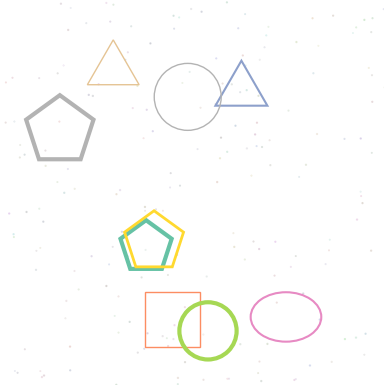[{"shape": "pentagon", "thickness": 3, "radius": 0.35, "center": [0.379, 0.358]}, {"shape": "square", "thickness": 1, "radius": 0.35, "center": [0.448, 0.17]}, {"shape": "triangle", "thickness": 1.5, "radius": 0.39, "center": [0.627, 0.764]}, {"shape": "oval", "thickness": 1.5, "radius": 0.46, "center": [0.743, 0.177]}, {"shape": "circle", "thickness": 3, "radius": 0.37, "center": [0.54, 0.141]}, {"shape": "pentagon", "thickness": 2, "radius": 0.4, "center": [0.4, 0.372]}, {"shape": "triangle", "thickness": 1, "radius": 0.39, "center": [0.294, 0.819]}, {"shape": "circle", "thickness": 1, "radius": 0.43, "center": [0.488, 0.748]}, {"shape": "pentagon", "thickness": 3, "radius": 0.46, "center": [0.155, 0.661]}]